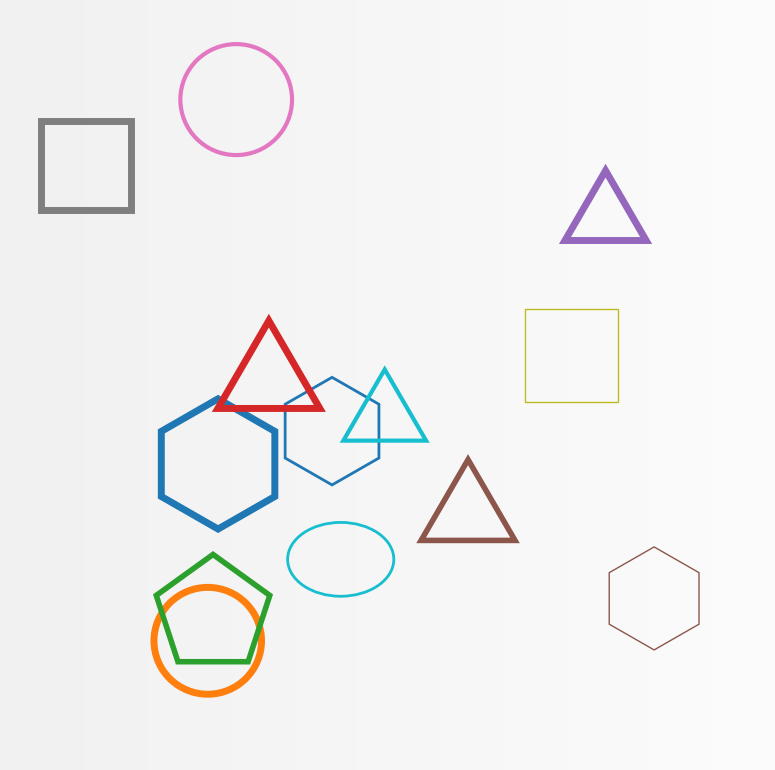[{"shape": "hexagon", "thickness": 1, "radius": 0.35, "center": [0.428, 0.44]}, {"shape": "hexagon", "thickness": 2.5, "radius": 0.42, "center": [0.281, 0.397]}, {"shape": "circle", "thickness": 2.5, "radius": 0.35, "center": [0.268, 0.168]}, {"shape": "pentagon", "thickness": 2, "radius": 0.39, "center": [0.275, 0.203]}, {"shape": "triangle", "thickness": 2.5, "radius": 0.38, "center": [0.347, 0.508]}, {"shape": "triangle", "thickness": 2.5, "radius": 0.3, "center": [0.781, 0.718]}, {"shape": "triangle", "thickness": 2, "radius": 0.35, "center": [0.604, 0.333]}, {"shape": "hexagon", "thickness": 0.5, "radius": 0.33, "center": [0.844, 0.223]}, {"shape": "circle", "thickness": 1.5, "radius": 0.36, "center": [0.305, 0.871]}, {"shape": "square", "thickness": 2.5, "radius": 0.29, "center": [0.11, 0.785]}, {"shape": "square", "thickness": 0.5, "radius": 0.3, "center": [0.737, 0.538]}, {"shape": "oval", "thickness": 1, "radius": 0.34, "center": [0.44, 0.274]}, {"shape": "triangle", "thickness": 1.5, "radius": 0.31, "center": [0.496, 0.459]}]